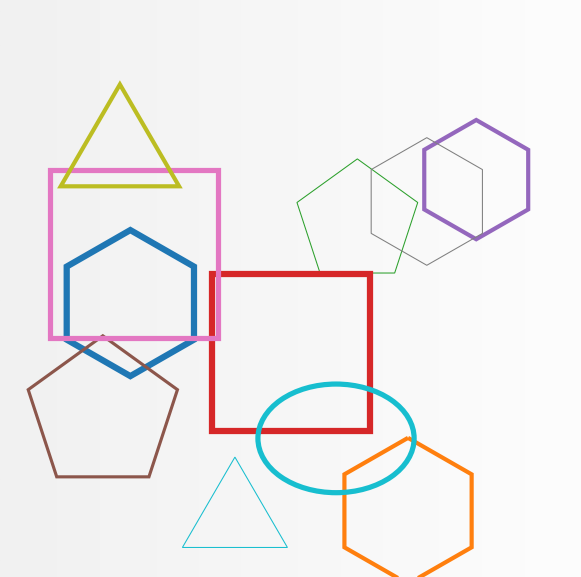[{"shape": "hexagon", "thickness": 3, "radius": 0.63, "center": [0.224, 0.474]}, {"shape": "hexagon", "thickness": 2, "radius": 0.63, "center": [0.702, 0.115]}, {"shape": "pentagon", "thickness": 0.5, "radius": 0.55, "center": [0.615, 0.615]}, {"shape": "square", "thickness": 3, "radius": 0.68, "center": [0.5, 0.389]}, {"shape": "hexagon", "thickness": 2, "radius": 0.52, "center": [0.819, 0.688]}, {"shape": "pentagon", "thickness": 1.5, "radius": 0.67, "center": [0.177, 0.283]}, {"shape": "square", "thickness": 2.5, "radius": 0.72, "center": [0.231, 0.559]}, {"shape": "hexagon", "thickness": 0.5, "radius": 0.55, "center": [0.734, 0.65]}, {"shape": "triangle", "thickness": 2, "radius": 0.59, "center": [0.206, 0.735]}, {"shape": "oval", "thickness": 2.5, "radius": 0.67, "center": [0.578, 0.24]}, {"shape": "triangle", "thickness": 0.5, "radius": 0.52, "center": [0.404, 0.103]}]